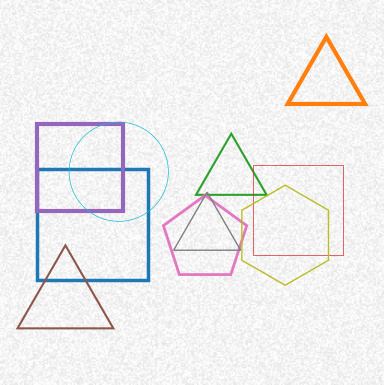[{"shape": "square", "thickness": 2.5, "radius": 0.72, "center": [0.239, 0.416]}, {"shape": "triangle", "thickness": 3, "radius": 0.58, "center": [0.848, 0.788]}, {"shape": "triangle", "thickness": 1.5, "radius": 0.53, "center": [0.601, 0.547]}, {"shape": "square", "thickness": 0.5, "radius": 0.59, "center": [0.774, 0.455]}, {"shape": "square", "thickness": 3, "radius": 0.56, "center": [0.208, 0.565]}, {"shape": "triangle", "thickness": 1.5, "radius": 0.72, "center": [0.17, 0.219]}, {"shape": "pentagon", "thickness": 2, "radius": 0.57, "center": [0.533, 0.379]}, {"shape": "triangle", "thickness": 1, "radius": 0.5, "center": [0.538, 0.4]}, {"shape": "hexagon", "thickness": 1, "radius": 0.65, "center": [0.741, 0.389]}, {"shape": "circle", "thickness": 0.5, "radius": 0.64, "center": [0.308, 0.554]}]